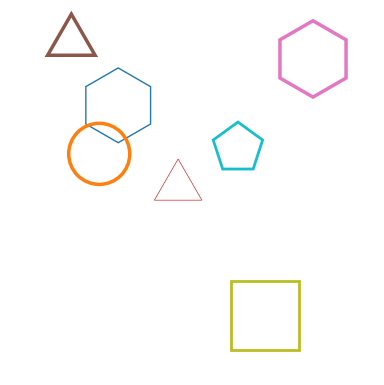[{"shape": "hexagon", "thickness": 1, "radius": 0.49, "center": [0.307, 0.726]}, {"shape": "circle", "thickness": 2.5, "radius": 0.4, "center": [0.258, 0.6]}, {"shape": "triangle", "thickness": 0.5, "radius": 0.36, "center": [0.463, 0.516]}, {"shape": "triangle", "thickness": 2.5, "radius": 0.36, "center": [0.185, 0.892]}, {"shape": "hexagon", "thickness": 2.5, "radius": 0.5, "center": [0.813, 0.847]}, {"shape": "square", "thickness": 2, "radius": 0.44, "center": [0.688, 0.18]}, {"shape": "pentagon", "thickness": 2, "radius": 0.34, "center": [0.618, 0.616]}]